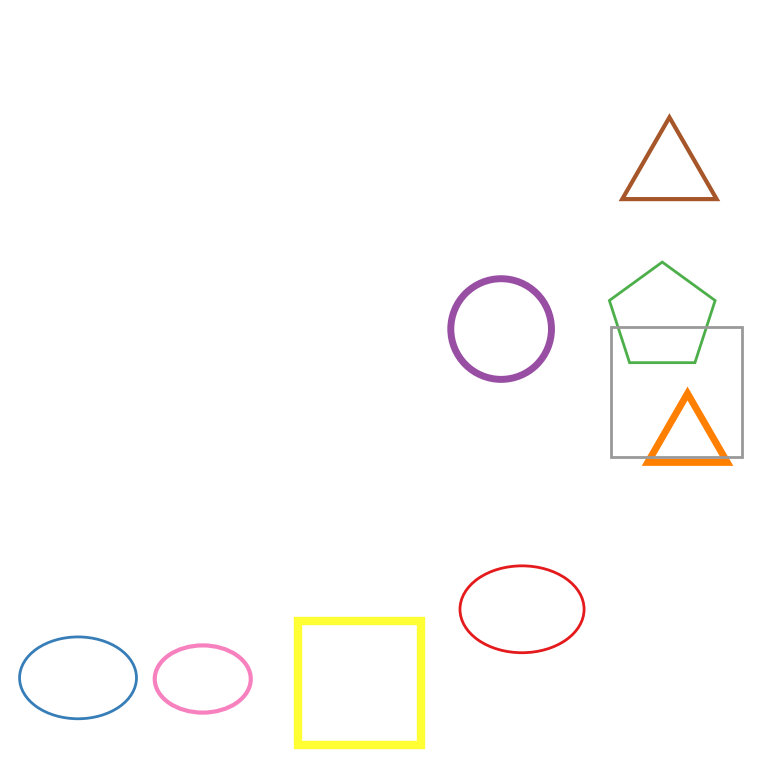[{"shape": "oval", "thickness": 1, "radius": 0.4, "center": [0.678, 0.209]}, {"shape": "oval", "thickness": 1, "radius": 0.38, "center": [0.101, 0.12]}, {"shape": "pentagon", "thickness": 1, "radius": 0.36, "center": [0.86, 0.587]}, {"shape": "circle", "thickness": 2.5, "radius": 0.33, "center": [0.651, 0.573]}, {"shape": "triangle", "thickness": 2.5, "radius": 0.3, "center": [0.893, 0.429]}, {"shape": "square", "thickness": 3, "radius": 0.4, "center": [0.467, 0.113]}, {"shape": "triangle", "thickness": 1.5, "radius": 0.35, "center": [0.869, 0.777]}, {"shape": "oval", "thickness": 1.5, "radius": 0.31, "center": [0.263, 0.118]}, {"shape": "square", "thickness": 1, "radius": 0.42, "center": [0.878, 0.491]}]